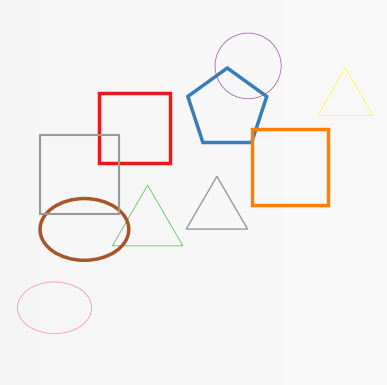[{"shape": "square", "thickness": 2.5, "radius": 0.46, "center": [0.346, 0.667]}, {"shape": "pentagon", "thickness": 2.5, "radius": 0.53, "center": [0.587, 0.716]}, {"shape": "triangle", "thickness": 0.5, "radius": 0.53, "center": [0.381, 0.414]}, {"shape": "circle", "thickness": 0.5, "radius": 0.43, "center": [0.64, 0.829]}, {"shape": "square", "thickness": 2.5, "radius": 0.49, "center": [0.749, 0.567]}, {"shape": "triangle", "thickness": 0.5, "radius": 0.41, "center": [0.891, 0.742]}, {"shape": "oval", "thickness": 2.5, "radius": 0.57, "center": [0.218, 0.404]}, {"shape": "oval", "thickness": 0.5, "radius": 0.48, "center": [0.141, 0.201]}, {"shape": "triangle", "thickness": 1, "radius": 0.46, "center": [0.56, 0.451]}, {"shape": "square", "thickness": 1.5, "radius": 0.51, "center": [0.206, 0.546]}]